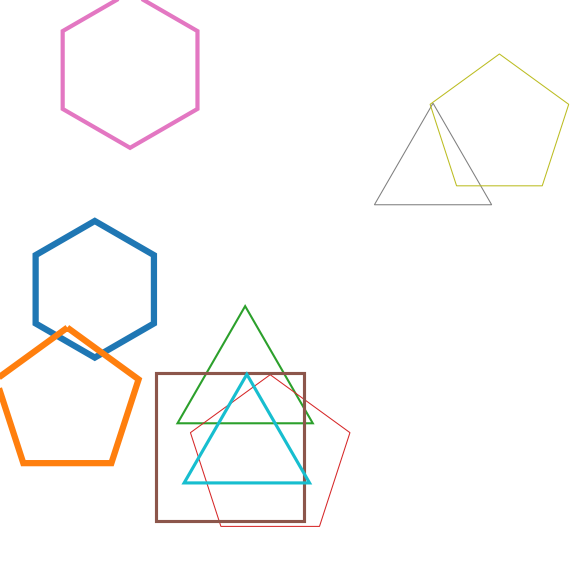[{"shape": "hexagon", "thickness": 3, "radius": 0.59, "center": [0.164, 0.498]}, {"shape": "pentagon", "thickness": 3, "radius": 0.65, "center": [0.117, 0.302]}, {"shape": "triangle", "thickness": 1, "radius": 0.68, "center": [0.424, 0.334]}, {"shape": "pentagon", "thickness": 0.5, "radius": 0.73, "center": [0.468, 0.205]}, {"shape": "square", "thickness": 1.5, "radius": 0.64, "center": [0.398, 0.225]}, {"shape": "hexagon", "thickness": 2, "radius": 0.67, "center": [0.225, 0.878]}, {"shape": "triangle", "thickness": 0.5, "radius": 0.59, "center": [0.75, 0.703]}, {"shape": "pentagon", "thickness": 0.5, "radius": 0.63, "center": [0.865, 0.779]}, {"shape": "triangle", "thickness": 1.5, "radius": 0.63, "center": [0.427, 0.226]}]